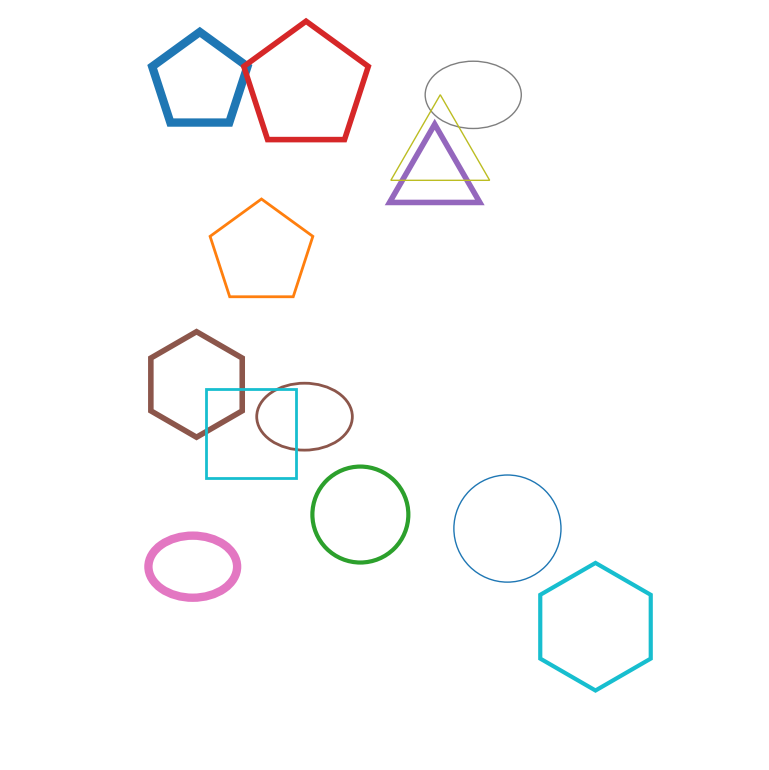[{"shape": "pentagon", "thickness": 3, "radius": 0.33, "center": [0.26, 0.893]}, {"shape": "circle", "thickness": 0.5, "radius": 0.35, "center": [0.659, 0.314]}, {"shape": "pentagon", "thickness": 1, "radius": 0.35, "center": [0.34, 0.671]}, {"shape": "circle", "thickness": 1.5, "radius": 0.31, "center": [0.468, 0.332]}, {"shape": "pentagon", "thickness": 2, "radius": 0.42, "center": [0.397, 0.887]}, {"shape": "triangle", "thickness": 2, "radius": 0.34, "center": [0.565, 0.771]}, {"shape": "oval", "thickness": 1, "radius": 0.31, "center": [0.395, 0.459]}, {"shape": "hexagon", "thickness": 2, "radius": 0.34, "center": [0.255, 0.501]}, {"shape": "oval", "thickness": 3, "radius": 0.29, "center": [0.25, 0.264]}, {"shape": "oval", "thickness": 0.5, "radius": 0.31, "center": [0.615, 0.877]}, {"shape": "triangle", "thickness": 0.5, "radius": 0.37, "center": [0.572, 0.803]}, {"shape": "hexagon", "thickness": 1.5, "radius": 0.41, "center": [0.773, 0.186]}, {"shape": "square", "thickness": 1, "radius": 0.29, "center": [0.326, 0.437]}]